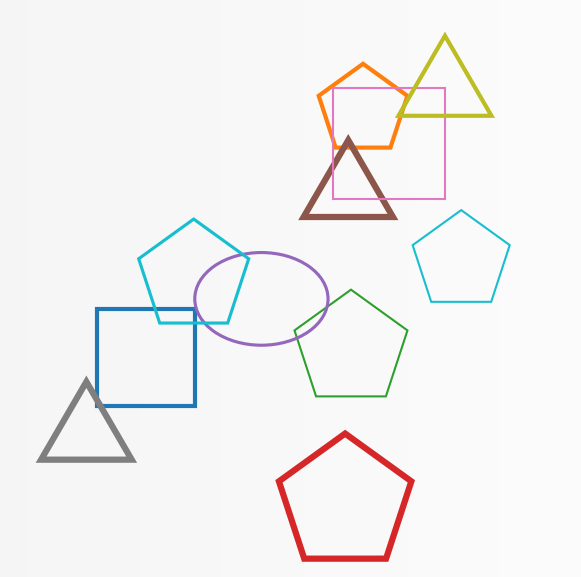[{"shape": "square", "thickness": 2, "radius": 0.42, "center": [0.251, 0.38]}, {"shape": "pentagon", "thickness": 2, "radius": 0.4, "center": [0.625, 0.808]}, {"shape": "pentagon", "thickness": 1, "radius": 0.51, "center": [0.604, 0.395]}, {"shape": "pentagon", "thickness": 3, "radius": 0.6, "center": [0.594, 0.129]}, {"shape": "oval", "thickness": 1.5, "radius": 0.57, "center": [0.45, 0.482]}, {"shape": "triangle", "thickness": 3, "radius": 0.44, "center": [0.599, 0.668]}, {"shape": "square", "thickness": 1, "radius": 0.48, "center": [0.669, 0.751]}, {"shape": "triangle", "thickness": 3, "radius": 0.45, "center": [0.149, 0.248]}, {"shape": "triangle", "thickness": 2, "radius": 0.46, "center": [0.766, 0.845]}, {"shape": "pentagon", "thickness": 1.5, "radius": 0.5, "center": [0.333, 0.52]}, {"shape": "pentagon", "thickness": 1, "radius": 0.44, "center": [0.793, 0.548]}]